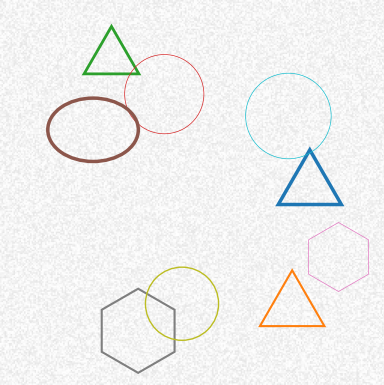[{"shape": "triangle", "thickness": 2.5, "radius": 0.47, "center": [0.805, 0.516]}, {"shape": "triangle", "thickness": 1.5, "radius": 0.48, "center": [0.759, 0.201]}, {"shape": "triangle", "thickness": 2, "radius": 0.41, "center": [0.29, 0.849]}, {"shape": "circle", "thickness": 0.5, "radius": 0.51, "center": [0.427, 0.755]}, {"shape": "oval", "thickness": 2.5, "radius": 0.59, "center": [0.242, 0.663]}, {"shape": "hexagon", "thickness": 0.5, "radius": 0.45, "center": [0.879, 0.333]}, {"shape": "hexagon", "thickness": 1.5, "radius": 0.55, "center": [0.359, 0.141]}, {"shape": "circle", "thickness": 1, "radius": 0.47, "center": [0.473, 0.211]}, {"shape": "circle", "thickness": 0.5, "radius": 0.56, "center": [0.749, 0.699]}]